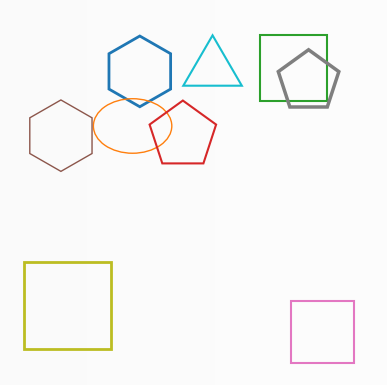[{"shape": "hexagon", "thickness": 2, "radius": 0.46, "center": [0.361, 0.815]}, {"shape": "oval", "thickness": 1, "radius": 0.51, "center": [0.342, 0.673]}, {"shape": "square", "thickness": 1.5, "radius": 0.43, "center": [0.759, 0.823]}, {"shape": "pentagon", "thickness": 1.5, "radius": 0.45, "center": [0.472, 0.649]}, {"shape": "hexagon", "thickness": 1, "radius": 0.46, "center": [0.157, 0.648]}, {"shape": "square", "thickness": 1.5, "radius": 0.41, "center": [0.833, 0.137]}, {"shape": "pentagon", "thickness": 2.5, "radius": 0.41, "center": [0.796, 0.789]}, {"shape": "square", "thickness": 2, "radius": 0.56, "center": [0.175, 0.206]}, {"shape": "triangle", "thickness": 1.5, "radius": 0.44, "center": [0.549, 0.821]}]